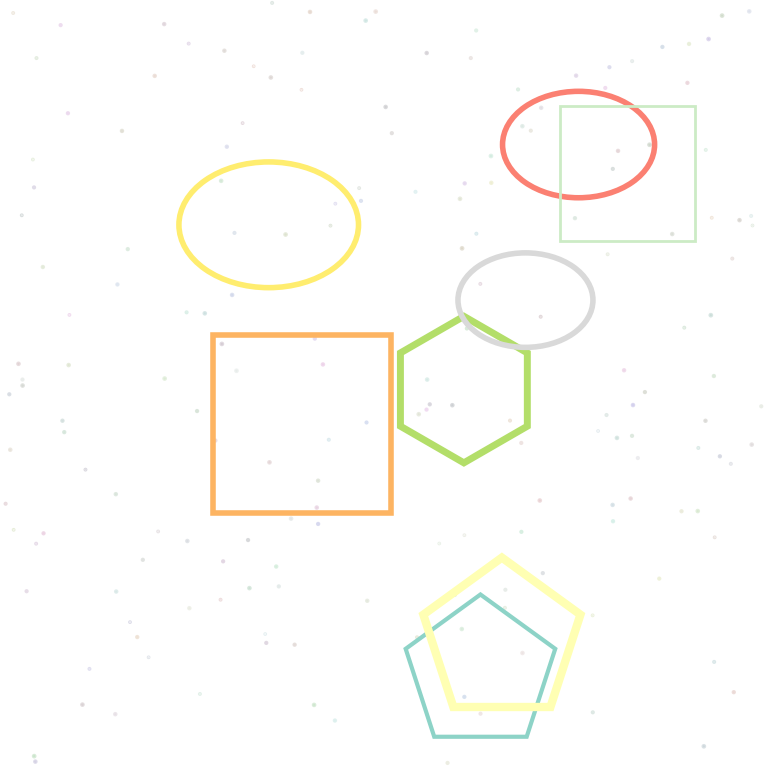[{"shape": "pentagon", "thickness": 1.5, "radius": 0.51, "center": [0.624, 0.126]}, {"shape": "pentagon", "thickness": 3, "radius": 0.54, "center": [0.652, 0.169]}, {"shape": "oval", "thickness": 2, "radius": 0.49, "center": [0.751, 0.812]}, {"shape": "square", "thickness": 2, "radius": 0.58, "center": [0.393, 0.449]}, {"shape": "hexagon", "thickness": 2.5, "radius": 0.48, "center": [0.602, 0.494]}, {"shape": "oval", "thickness": 2, "radius": 0.44, "center": [0.682, 0.61]}, {"shape": "square", "thickness": 1, "radius": 0.44, "center": [0.815, 0.774]}, {"shape": "oval", "thickness": 2, "radius": 0.58, "center": [0.349, 0.708]}]